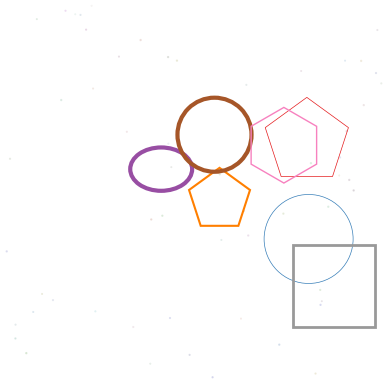[{"shape": "pentagon", "thickness": 0.5, "radius": 0.57, "center": [0.797, 0.633]}, {"shape": "circle", "thickness": 0.5, "radius": 0.58, "center": [0.802, 0.379]}, {"shape": "oval", "thickness": 3, "radius": 0.4, "center": [0.419, 0.561]}, {"shape": "pentagon", "thickness": 1.5, "radius": 0.42, "center": [0.57, 0.481]}, {"shape": "circle", "thickness": 3, "radius": 0.48, "center": [0.557, 0.65]}, {"shape": "hexagon", "thickness": 1, "radius": 0.49, "center": [0.737, 0.623]}, {"shape": "square", "thickness": 2, "radius": 0.53, "center": [0.867, 0.258]}]